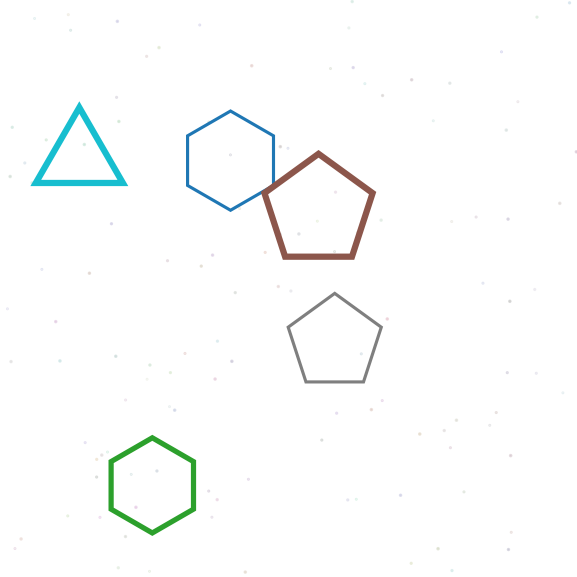[{"shape": "hexagon", "thickness": 1.5, "radius": 0.43, "center": [0.399, 0.721]}, {"shape": "hexagon", "thickness": 2.5, "radius": 0.41, "center": [0.264, 0.159]}, {"shape": "pentagon", "thickness": 3, "radius": 0.49, "center": [0.552, 0.634]}, {"shape": "pentagon", "thickness": 1.5, "radius": 0.42, "center": [0.58, 0.406]}, {"shape": "triangle", "thickness": 3, "radius": 0.44, "center": [0.137, 0.726]}]